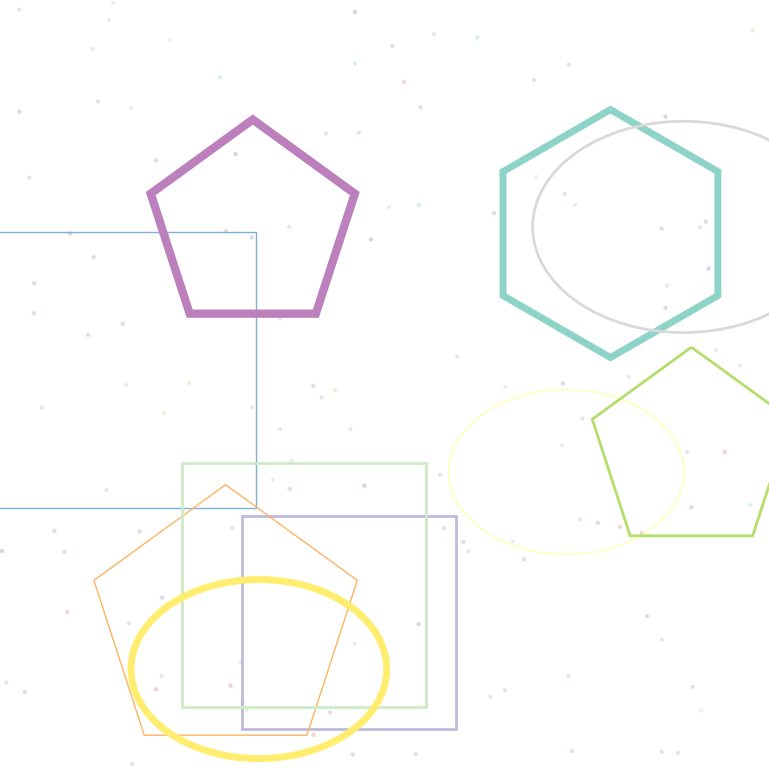[{"shape": "hexagon", "thickness": 2.5, "radius": 0.81, "center": [0.793, 0.697]}, {"shape": "oval", "thickness": 0.5, "radius": 0.76, "center": [0.736, 0.387]}, {"shape": "square", "thickness": 1, "radius": 0.69, "center": [0.454, 0.192]}, {"shape": "square", "thickness": 0.5, "radius": 0.9, "center": [0.153, 0.52]}, {"shape": "pentagon", "thickness": 0.5, "radius": 0.9, "center": [0.293, 0.191]}, {"shape": "pentagon", "thickness": 1, "radius": 0.68, "center": [0.898, 0.414]}, {"shape": "oval", "thickness": 1, "radius": 0.98, "center": [0.888, 0.705]}, {"shape": "pentagon", "thickness": 3, "radius": 0.7, "center": [0.328, 0.705]}, {"shape": "square", "thickness": 1, "radius": 0.79, "center": [0.394, 0.241]}, {"shape": "oval", "thickness": 2.5, "radius": 0.83, "center": [0.336, 0.131]}]